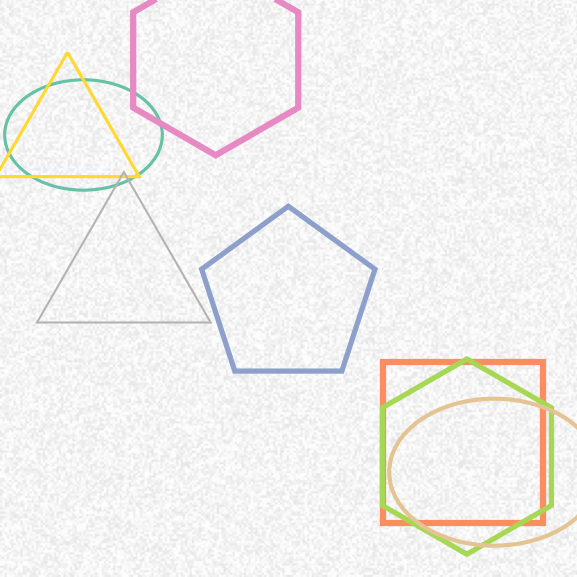[{"shape": "oval", "thickness": 1.5, "radius": 0.68, "center": [0.145, 0.765]}, {"shape": "square", "thickness": 3, "radius": 0.7, "center": [0.802, 0.233]}, {"shape": "pentagon", "thickness": 2.5, "radius": 0.79, "center": [0.499, 0.484]}, {"shape": "hexagon", "thickness": 3, "radius": 0.83, "center": [0.374, 0.895]}, {"shape": "hexagon", "thickness": 2.5, "radius": 0.85, "center": [0.808, 0.209]}, {"shape": "triangle", "thickness": 1.5, "radius": 0.72, "center": [0.117, 0.765]}, {"shape": "oval", "thickness": 2, "radius": 0.91, "center": [0.856, 0.182]}, {"shape": "triangle", "thickness": 1, "radius": 0.87, "center": [0.214, 0.528]}]